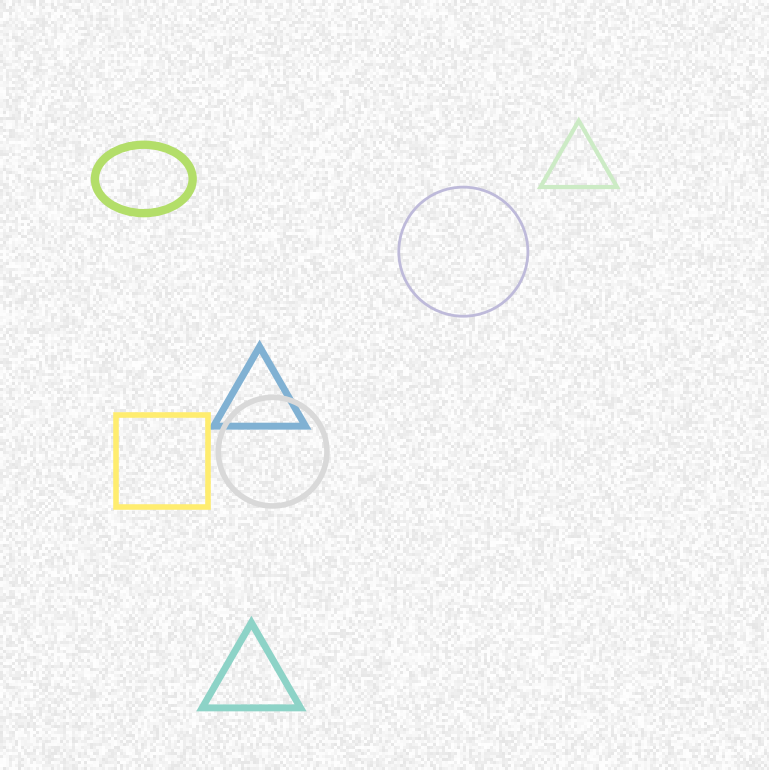[{"shape": "triangle", "thickness": 2.5, "radius": 0.37, "center": [0.326, 0.118]}, {"shape": "circle", "thickness": 1, "radius": 0.42, "center": [0.602, 0.673]}, {"shape": "triangle", "thickness": 2.5, "radius": 0.34, "center": [0.337, 0.481]}, {"shape": "oval", "thickness": 3, "radius": 0.32, "center": [0.187, 0.768]}, {"shape": "circle", "thickness": 2, "radius": 0.35, "center": [0.354, 0.413]}, {"shape": "triangle", "thickness": 1.5, "radius": 0.29, "center": [0.752, 0.786]}, {"shape": "square", "thickness": 2, "radius": 0.3, "center": [0.21, 0.402]}]